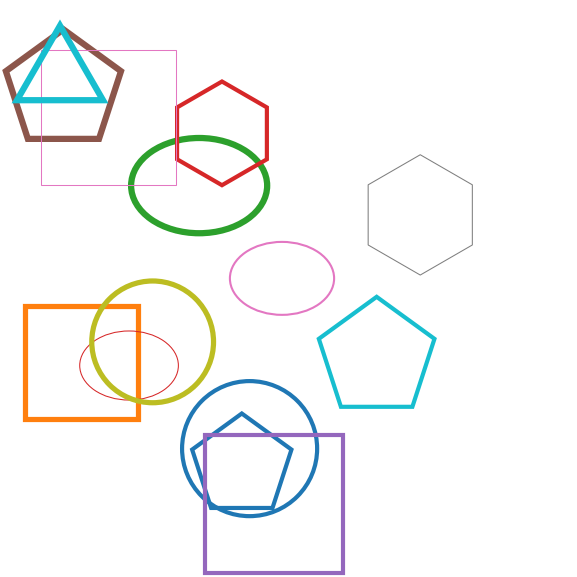[{"shape": "pentagon", "thickness": 2, "radius": 0.45, "center": [0.419, 0.193]}, {"shape": "circle", "thickness": 2, "radius": 0.58, "center": [0.432, 0.222]}, {"shape": "square", "thickness": 2.5, "radius": 0.49, "center": [0.141, 0.371]}, {"shape": "oval", "thickness": 3, "radius": 0.59, "center": [0.345, 0.678]}, {"shape": "hexagon", "thickness": 2, "radius": 0.45, "center": [0.384, 0.768]}, {"shape": "oval", "thickness": 0.5, "radius": 0.43, "center": [0.223, 0.366]}, {"shape": "square", "thickness": 2, "radius": 0.6, "center": [0.474, 0.126]}, {"shape": "pentagon", "thickness": 3, "radius": 0.52, "center": [0.11, 0.843]}, {"shape": "square", "thickness": 0.5, "radius": 0.58, "center": [0.188, 0.796]}, {"shape": "oval", "thickness": 1, "radius": 0.45, "center": [0.488, 0.517]}, {"shape": "hexagon", "thickness": 0.5, "radius": 0.52, "center": [0.728, 0.627]}, {"shape": "circle", "thickness": 2.5, "radius": 0.53, "center": [0.264, 0.407]}, {"shape": "pentagon", "thickness": 2, "radius": 0.53, "center": [0.652, 0.38]}, {"shape": "triangle", "thickness": 3, "radius": 0.43, "center": [0.104, 0.869]}]